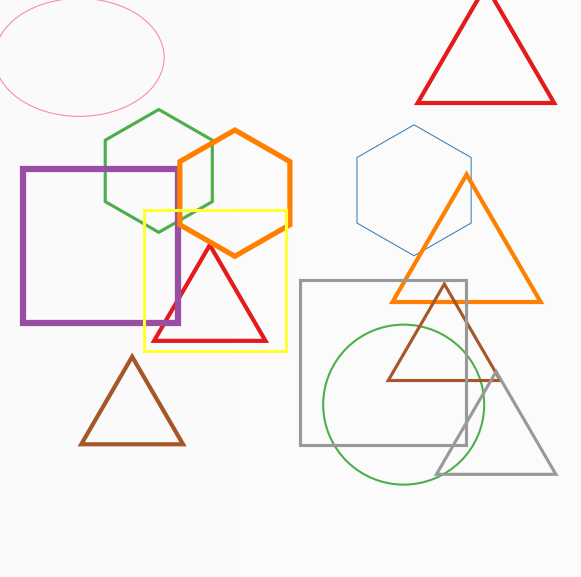[{"shape": "triangle", "thickness": 2, "radius": 0.55, "center": [0.361, 0.464]}, {"shape": "triangle", "thickness": 2, "radius": 0.68, "center": [0.836, 0.889]}, {"shape": "hexagon", "thickness": 0.5, "radius": 0.57, "center": [0.712, 0.67]}, {"shape": "hexagon", "thickness": 1.5, "radius": 0.53, "center": [0.273, 0.703]}, {"shape": "circle", "thickness": 1, "radius": 0.69, "center": [0.695, 0.298]}, {"shape": "square", "thickness": 3, "radius": 0.67, "center": [0.173, 0.574]}, {"shape": "triangle", "thickness": 2, "radius": 0.74, "center": [0.803, 0.55]}, {"shape": "hexagon", "thickness": 2.5, "radius": 0.55, "center": [0.404, 0.665]}, {"shape": "square", "thickness": 1.5, "radius": 0.61, "center": [0.37, 0.514]}, {"shape": "triangle", "thickness": 2, "radius": 0.51, "center": [0.227, 0.28]}, {"shape": "triangle", "thickness": 1.5, "radius": 0.56, "center": [0.764, 0.396]}, {"shape": "oval", "thickness": 0.5, "radius": 0.73, "center": [0.136, 0.9]}, {"shape": "triangle", "thickness": 1.5, "radius": 0.59, "center": [0.854, 0.237]}, {"shape": "square", "thickness": 1.5, "radius": 0.71, "center": [0.659, 0.372]}]